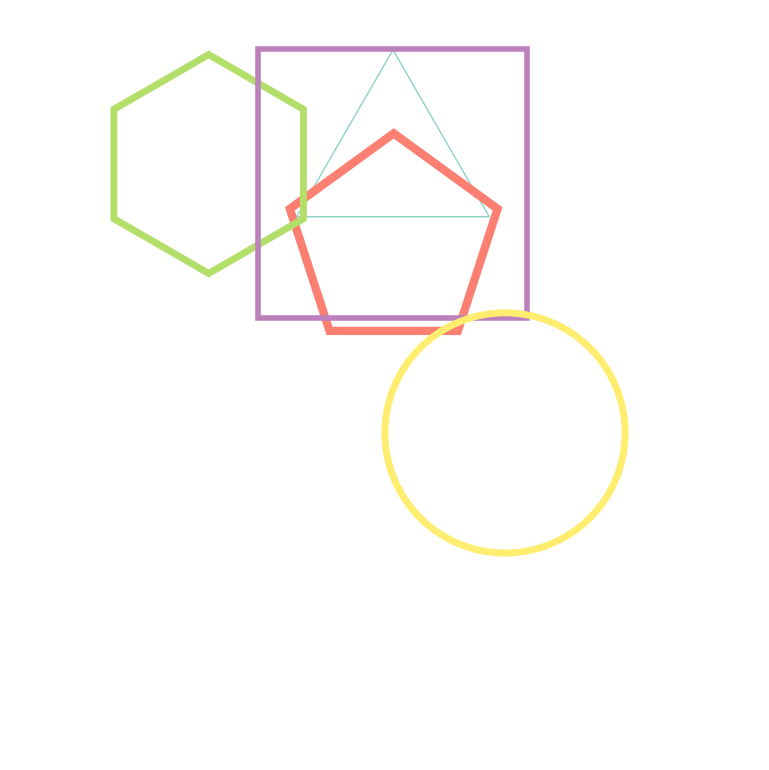[{"shape": "triangle", "thickness": 0.5, "radius": 0.72, "center": [0.51, 0.791]}, {"shape": "pentagon", "thickness": 3, "radius": 0.71, "center": [0.511, 0.685]}, {"shape": "hexagon", "thickness": 2.5, "radius": 0.71, "center": [0.271, 0.787]}, {"shape": "square", "thickness": 2, "radius": 0.87, "center": [0.509, 0.761]}, {"shape": "circle", "thickness": 2.5, "radius": 0.78, "center": [0.656, 0.438]}]